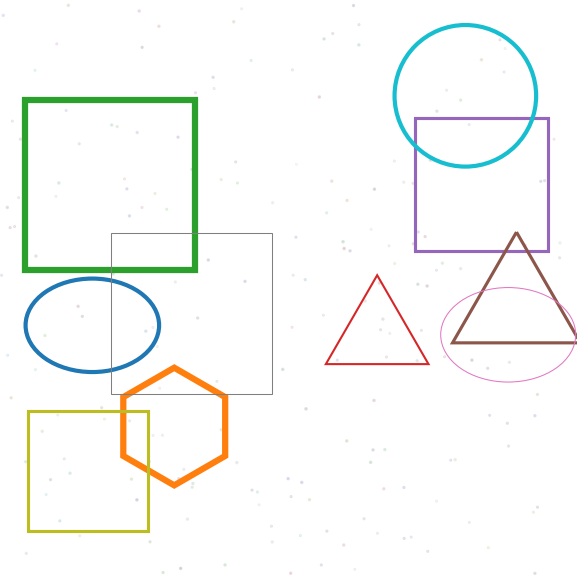[{"shape": "oval", "thickness": 2, "radius": 0.58, "center": [0.16, 0.436]}, {"shape": "hexagon", "thickness": 3, "radius": 0.51, "center": [0.302, 0.261]}, {"shape": "square", "thickness": 3, "radius": 0.74, "center": [0.19, 0.679]}, {"shape": "triangle", "thickness": 1, "radius": 0.51, "center": [0.653, 0.42]}, {"shape": "square", "thickness": 1.5, "radius": 0.57, "center": [0.834, 0.679]}, {"shape": "triangle", "thickness": 1.5, "radius": 0.64, "center": [0.894, 0.469]}, {"shape": "oval", "thickness": 0.5, "radius": 0.58, "center": [0.88, 0.419]}, {"shape": "square", "thickness": 0.5, "radius": 0.7, "center": [0.331, 0.456]}, {"shape": "square", "thickness": 1.5, "radius": 0.52, "center": [0.153, 0.184]}, {"shape": "circle", "thickness": 2, "radius": 0.61, "center": [0.806, 0.833]}]